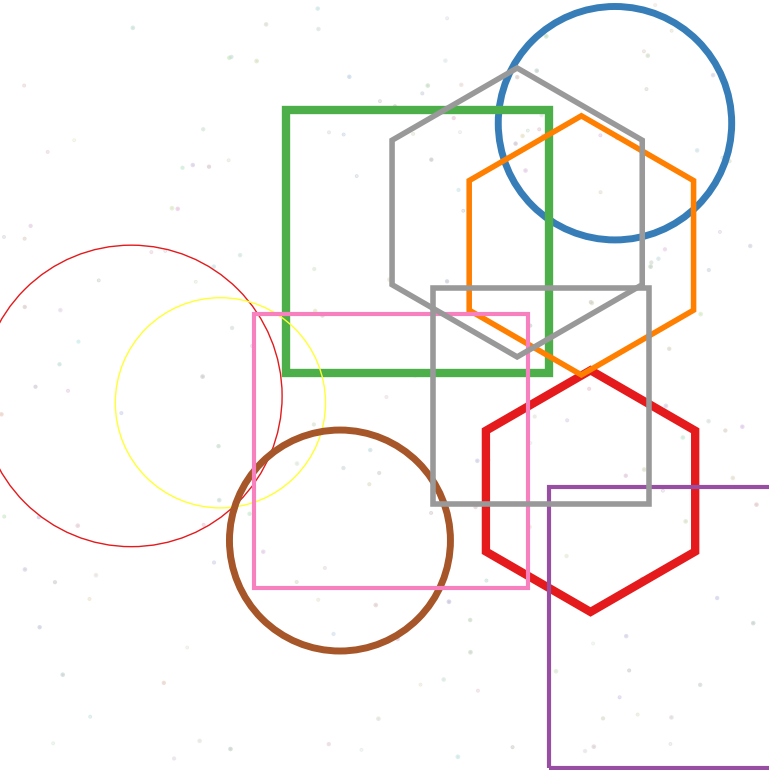[{"shape": "hexagon", "thickness": 3, "radius": 0.78, "center": [0.767, 0.362]}, {"shape": "circle", "thickness": 0.5, "radius": 0.98, "center": [0.171, 0.486]}, {"shape": "circle", "thickness": 2.5, "radius": 0.76, "center": [0.799, 0.84]}, {"shape": "square", "thickness": 3, "radius": 0.85, "center": [0.542, 0.686]}, {"shape": "square", "thickness": 1.5, "radius": 0.91, "center": [0.895, 0.185]}, {"shape": "hexagon", "thickness": 2, "radius": 0.84, "center": [0.755, 0.681]}, {"shape": "circle", "thickness": 0.5, "radius": 0.68, "center": [0.286, 0.477]}, {"shape": "circle", "thickness": 2.5, "radius": 0.72, "center": [0.441, 0.298]}, {"shape": "square", "thickness": 1.5, "radius": 0.89, "center": [0.508, 0.414]}, {"shape": "square", "thickness": 2, "radius": 0.7, "center": [0.703, 0.486]}, {"shape": "hexagon", "thickness": 2, "radius": 0.94, "center": [0.672, 0.724]}]